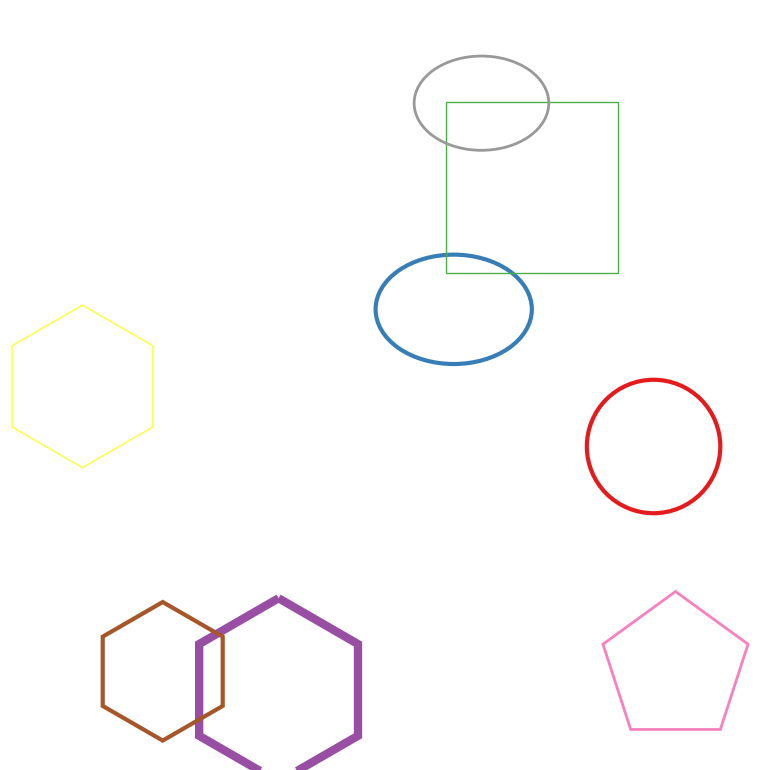[{"shape": "circle", "thickness": 1.5, "radius": 0.43, "center": [0.849, 0.42]}, {"shape": "oval", "thickness": 1.5, "radius": 0.51, "center": [0.589, 0.598]}, {"shape": "square", "thickness": 0.5, "radius": 0.56, "center": [0.691, 0.757]}, {"shape": "hexagon", "thickness": 3, "radius": 0.6, "center": [0.362, 0.104]}, {"shape": "hexagon", "thickness": 0.5, "radius": 0.53, "center": [0.107, 0.498]}, {"shape": "hexagon", "thickness": 1.5, "radius": 0.45, "center": [0.211, 0.128]}, {"shape": "pentagon", "thickness": 1, "radius": 0.5, "center": [0.877, 0.133]}, {"shape": "oval", "thickness": 1, "radius": 0.44, "center": [0.625, 0.866]}]